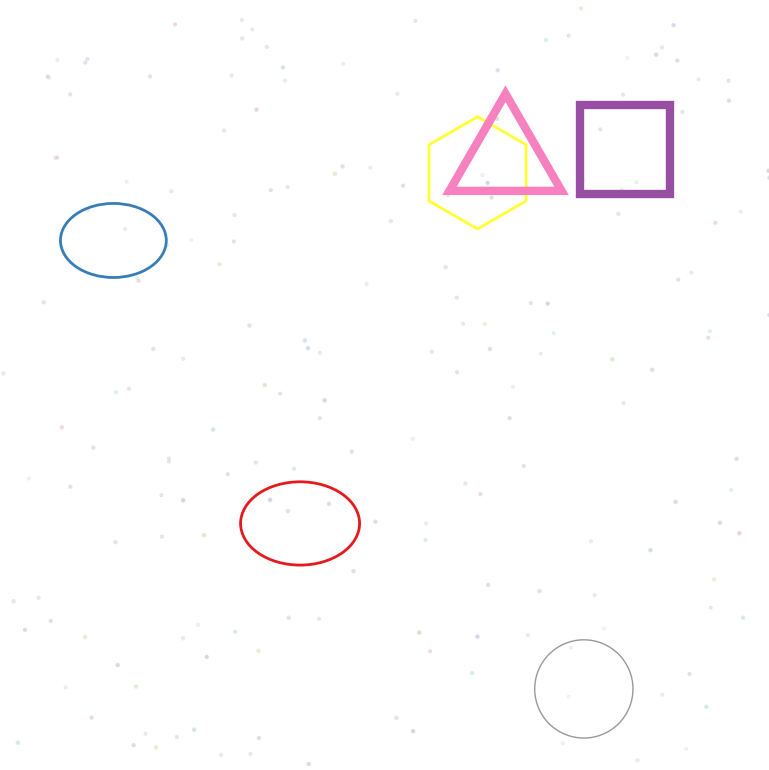[{"shape": "oval", "thickness": 1, "radius": 0.39, "center": [0.39, 0.32]}, {"shape": "oval", "thickness": 1, "radius": 0.34, "center": [0.147, 0.688]}, {"shape": "square", "thickness": 3, "radius": 0.29, "center": [0.812, 0.806]}, {"shape": "hexagon", "thickness": 1, "radius": 0.36, "center": [0.62, 0.776]}, {"shape": "triangle", "thickness": 3, "radius": 0.42, "center": [0.656, 0.794]}, {"shape": "circle", "thickness": 0.5, "radius": 0.32, "center": [0.758, 0.105]}]